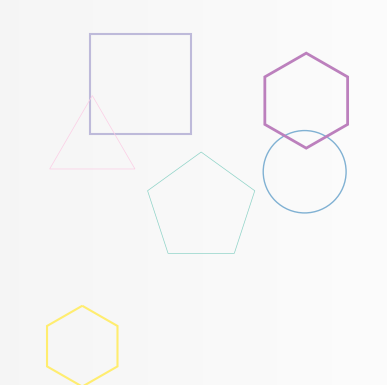[{"shape": "pentagon", "thickness": 0.5, "radius": 0.73, "center": [0.519, 0.46]}, {"shape": "square", "thickness": 1.5, "radius": 0.65, "center": [0.363, 0.781]}, {"shape": "circle", "thickness": 1, "radius": 0.53, "center": [0.786, 0.554]}, {"shape": "triangle", "thickness": 0.5, "radius": 0.64, "center": [0.238, 0.625]}, {"shape": "hexagon", "thickness": 2, "radius": 0.62, "center": [0.79, 0.739]}, {"shape": "hexagon", "thickness": 1.5, "radius": 0.52, "center": [0.212, 0.101]}]